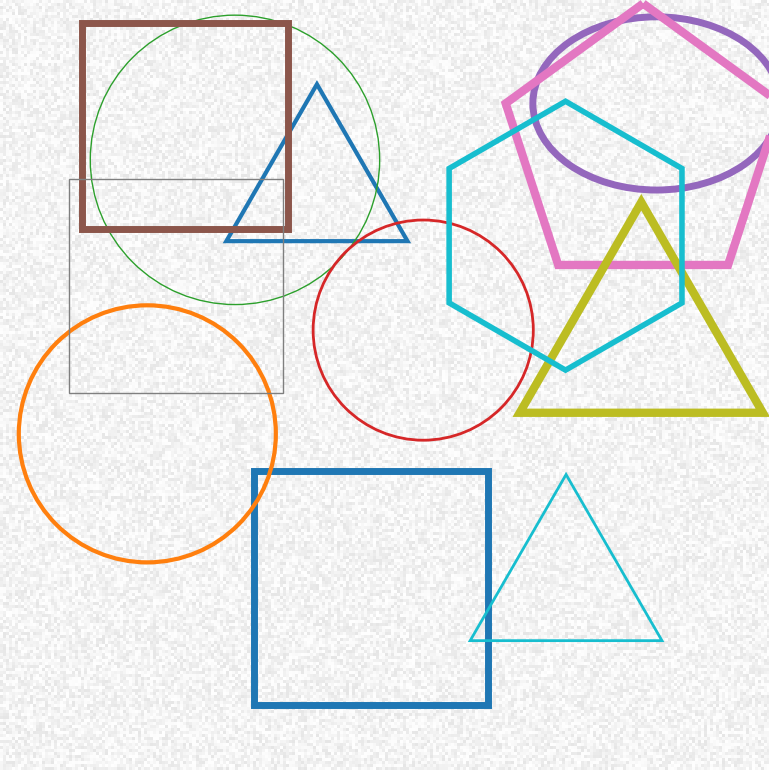[{"shape": "square", "thickness": 2.5, "radius": 0.76, "center": [0.482, 0.236]}, {"shape": "triangle", "thickness": 1.5, "radius": 0.68, "center": [0.412, 0.755]}, {"shape": "circle", "thickness": 1.5, "radius": 0.83, "center": [0.191, 0.437]}, {"shape": "circle", "thickness": 0.5, "radius": 0.94, "center": [0.305, 0.792]}, {"shape": "circle", "thickness": 1, "radius": 0.71, "center": [0.55, 0.571]}, {"shape": "oval", "thickness": 2.5, "radius": 0.8, "center": [0.853, 0.866]}, {"shape": "square", "thickness": 2.5, "radius": 0.67, "center": [0.24, 0.837]}, {"shape": "pentagon", "thickness": 3, "radius": 0.94, "center": [0.835, 0.808]}, {"shape": "square", "thickness": 0.5, "radius": 0.7, "center": [0.229, 0.628]}, {"shape": "triangle", "thickness": 3, "radius": 0.91, "center": [0.833, 0.555]}, {"shape": "triangle", "thickness": 1, "radius": 0.72, "center": [0.735, 0.24]}, {"shape": "hexagon", "thickness": 2, "radius": 0.87, "center": [0.734, 0.694]}]